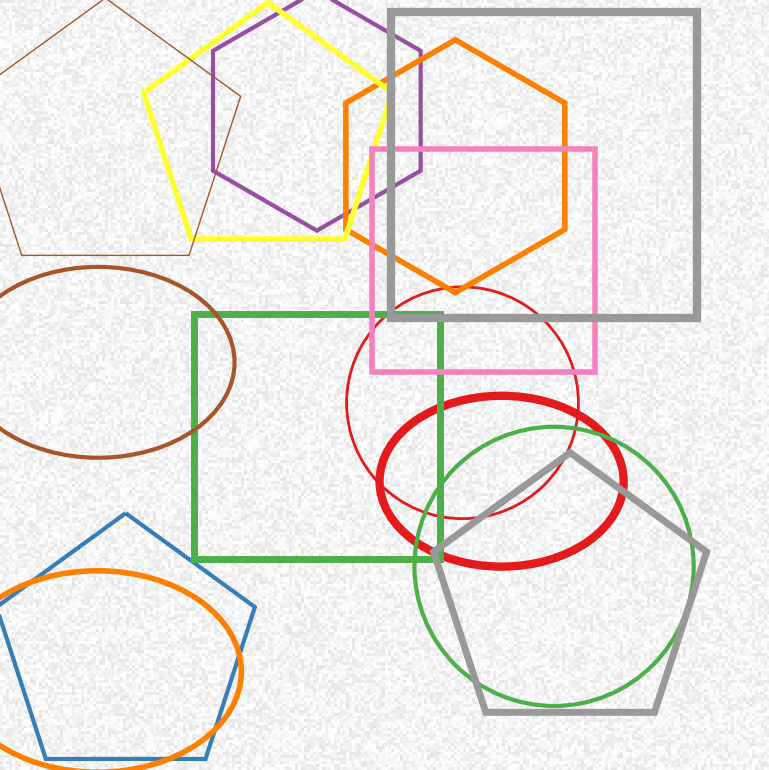[{"shape": "oval", "thickness": 3, "radius": 0.79, "center": [0.651, 0.375]}, {"shape": "circle", "thickness": 1, "radius": 0.75, "center": [0.601, 0.477]}, {"shape": "pentagon", "thickness": 1.5, "radius": 0.88, "center": [0.163, 0.157]}, {"shape": "square", "thickness": 2.5, "radius": 0.8, "center": [0.412, 0.433]}, {"shape": "circle", "thickness": 1.5, "radius": 0.91, "center": [0.72, 0.264]}, {"shape": "hexagon", "thickness": 1.5, "radius": 0.78, "center": [0.411, 0.856]}, {"shape": "hexagon", "thickness": 2, "radius": 0.82, "center": [0.591, 0.784]}, {"shape": "oval", "thickness": 2, "radius": 0.93, "center": [0.127, 0.128]}, {"shape": "pentagon", "thickness": 2, "radius": 0.85, "center": [0.348, 0.827]}, {"shape": "pentagon", "thickness": 0.5, "radius": 0.92, "center": [0.137, 0.818]}, {"shape": "oval", "thickness": 1.5, "radius": 0.89, "center": [0.128, 0.529]}, {"shape": "square", "thickness": 2, "radius": 0.72, "center": [0.628, 0.661]}, {"shape": "pentagon", "thickness": 2.5, "radius": 0.93, "center": [0.74, 0.226]}, {"shape": "square", "thickness": 3, "radius": 0.99, "center": [0.707, 0.785]}]